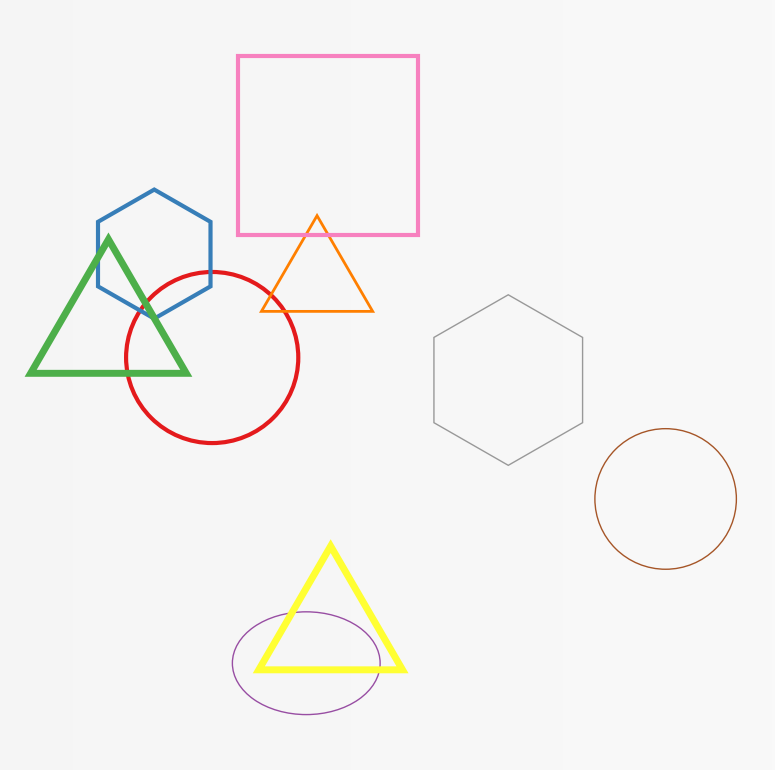[{"shape": "circle", "thickness": 1.5, "radius": 0.56, "center": [0.274, 0.536]}, {"shape": "hexagon", "thickness": 1.5, "radius": 0.42, "center": [0.199, 0.67]}, {"shape": "triangle", "thickness": 2.5, "radius": 0.58, "center": [0.14, 0.573]}, {"shape": "oval", "thickness": 0.5, "radius": 0.48, "center": [0.395, 0.139]}, {"shape": "triangle", "thickness": 1, "radius": 0.41, "center": [0.409, 0.637]}, {"shape": "triangle", "thickness": 2.5, "radius": 0.54, "center": [0.427, 0.184]}, {"shape": "circle", "thickness": 0.5, "radius": 0.46, "center": [0.859, 0.352]}, {"shape": "square", "thickness": 1.5, "radius": 0.58, "center": [0.423, 0.811]}, {"shape": "hexagon", "thickness": 0.5, "radius": 0.55, "center": [0.656, 0.506]}]